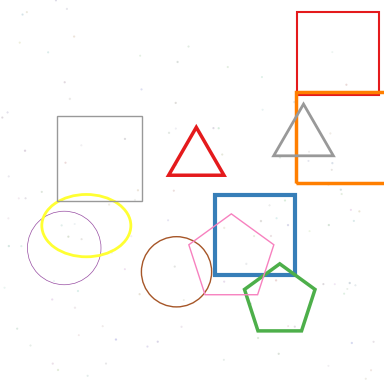[{"shape": "triangle", "thickness": 2.5, "radius": 0.41, "center": [0.51, 0.586]}, {"shape": "square", "thickness": 1.5, "radius": 0.53, "center": [0.877, 0.861]}, {"shape": "square", "thickness": 3, "radius": 0.52, "center": [0.663, 0.389]}, {"shape": "pentagon", "thickness": 2.5, "radius": 0.48, "center": [0.727, 0.218]}, {"shape": "circle", "thickness": 0.5, "radius": 0.48, "center": [0.167, 0.356]}, {"shape": "square", "thickness": 2.5, "radius": 0.59, "center": [0.888, 0.642]}, {"shape": "oval", "thickness": 2, "radius": 0.58, "center": [0.224, 0.414]}, {"shape": "circle", "thickness": 1, "radius": 0.46, "center": [0.459, 0.294]}, {"shape": "pentagon", "thickness": 1, "radius": 0.58, "center": [0.601, 0.328]}, {"shape": "square", "thickness": 1, "radius": 0.55, "center": [0.257, 0.589]}, {"shape": "triangle", "thickness": 2, "radius": 0.45, "center": [0.788, 0.64]}]